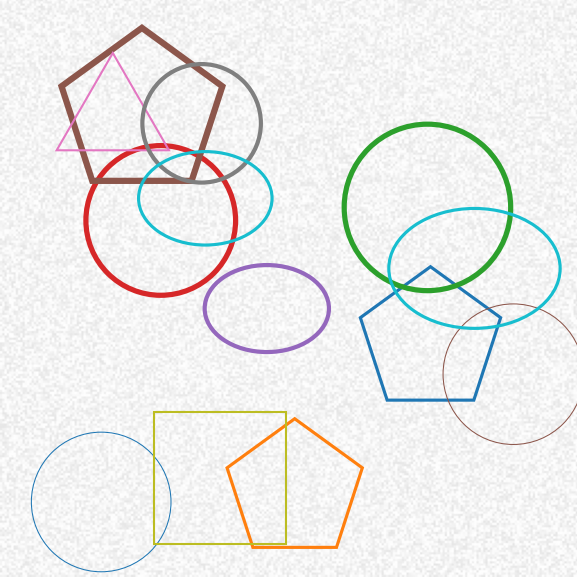[{"shape": "pentagon", "thickness": 1.5, "radius": 0.64, "center": [0.745, 0.41]}, {"shape": "circle", "thickness": 0.5, "radius": 0.6, "center": [0.175, 0.13]}, {"shape": "pentagon", "thickness": 1.5, "radius": 0.62, "center": [0.51, 0.151]}, {"shape": "circle", "thickness": 2.5, "radius": 0.72, "center": [0.74, 0.64]}, {"shape": "circle", "thickness": 2.5, "radius": 0.65, "center": [0.278, 0.617]}, {"shape": "oval", "thickness": 2, "radius": 0.54, "center": [0.462, 0.465]}, {"shape": "pentagon", "thickness": 3, "radius": 0.73, "center": [0.246, 0.804]}, {"shape": "circle", "thickness": 0.5, "radius": 0.61, "center": [0.889, 0.351]}, {"shape": "triangle", "thickness": 1, "radius": 0.56, "center": [0.195, 0.795]}, {"shape": "circle", "thickness": 2, "radius": 0.51, "center": [0.349, 0.786]}, {"shape": "square", "thickness": 1, "radius": 0.57, "center": [0.38, 0.172]}, {"shape": "oval", "thickness": 1.5, "radius": 0.58, "center": [0.356, 0.656]}, {"shape": "oval", "thickness": 1.5, "radius": 0.74, "center": [0.822, 0.534]}]